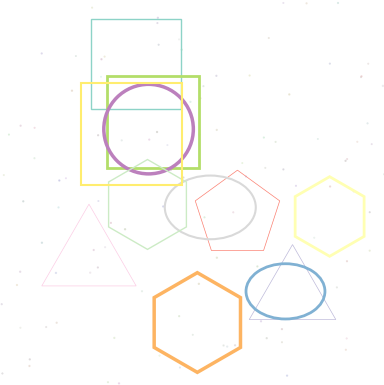[{"shape": "square", "thickness": 1, "radius": 0.58, "center": [0.354, 0.834]}, {"shape": "hexagon", "thickness": 2, "radius": 0.52, "center": [0.856, 0.438]}, {"shape": "triangle", "thickness": 0.5, "radius": 0.65, "center": [0.76, 0.235]}, {"shape": "pentagon", "thickness": 0.5, "radius": 0.58, "center": [0.617, 0.443]}, {"shape": "oval", "thickness": 2, "radius": 0.51, "center": [0.741, 0.243]}, {"shape": "hexagon", "thickness": 2.5, "radius": 0.65, "center": [0.513, 0.162]}, {"shape": "square", "thickness": 2, "radius": 0.6, "center": [0.397, 0.684]}, {"shape": "triangle", "thickness": 0.5, "radius": 0.71, "center": [0.231, 0.328]}, {"shape": "oval", "thickness": 1.5, "radius": 0.59, "center": [0.546, 0.461]}, {"shape": "circle", "thickness": 2.5, "radius": 0.58, "center": [0.386, 0.665]}, {"shape": "hexagon", "thickness": 1, "radius": 0.58, "center": [0.383, 0.469]}, {"shape": "square", "thickness": 1.5, "radius": 0.66, "center": [0.342, 0.652]}]